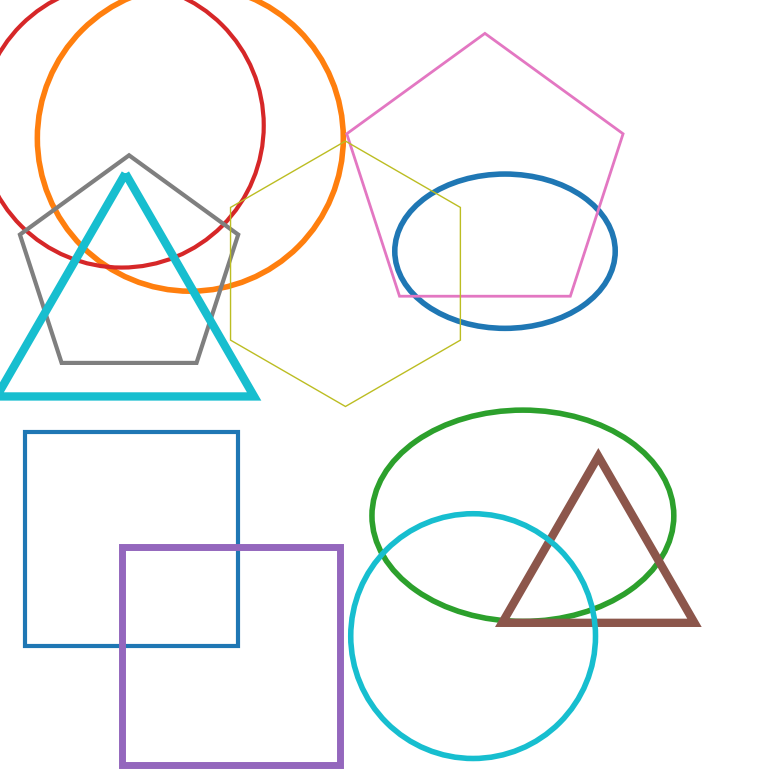[{"shape": "oval", "thickness": 2, "radius": 0.72, "center": [0.656, 0.674]}, {"shape": "square", "thickness": 1.5, "radius": 0.69, "center": [0.171, 0.3]}, {"shape": "circle", "thickness": 2, "radius": 0.99, "center": [0.247, 0.82]}, {"shape": "oval", "thickness": 2, "radius": 0.98, "center": [0.679, 0.33]}, {"shape": "circle", "thickness": 1.5, "radius": 0.92, "center": [0.158, 0.837]}, {"shape": "square", "thickness": 2.5, "radius": 0.71, "center": [0.3, 0.147]}, {"shape": "triangle", "thickness": 3, "radius": 0.72, "center": [0.777, 0.263]}, {"shape": "pentagon", "thickness": 1, "radius": 0.94, "center": [0.63, 0.768]}, {"shape": "pentagon", "thickness": 1.5, "radius": 0.75, "center": [0.168, 0.649]}, {"shape": "hexagon", "thickness": 0.5, "radius": 0.86, "center": [0.449, 0.644]}, {"shape": "circle", "thickness": 2, "radius": 0.79, "center": [0.614, 0.174]}, {"shape": "triangle", "thickness": 3, "radius": 0.97, "center": [0.163, 0.582]}]